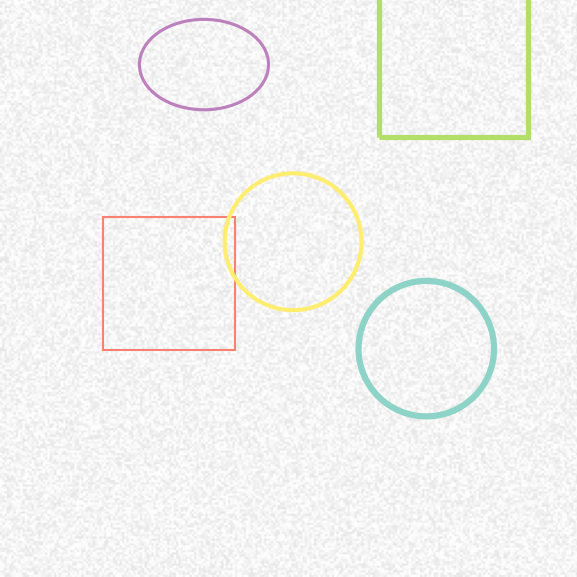[{"shape": "circle", "thickness": 3, "radius": 0.59, "center": [0.738, 0.395]}, {"shape": "square", "thickness": 1, "radius": 0.57, "center": [0.292, 0.508]}, {"shape": "square", "thickness": 2.5, "radius": 0.65, "center": [0.785, 0.891]}, {"shape": "oval", "thickness": 1.5, "radius": 0.56, "center": [0.353, 0.887]}, {"shape": "circle", "thickness": 2, "radius": 0.59, "center": [0.507, 0.581]}]